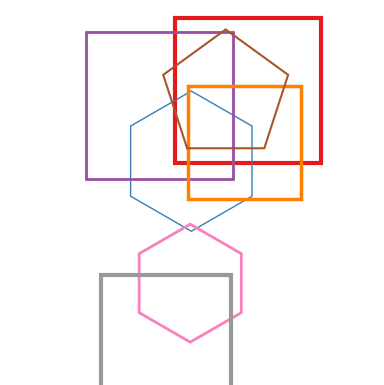[{"shape": "square", "thickness": 3, "radius": 0.94, "center": [0.644, 0.765]}, {"shape": "hexagon", "thickness": 1, "radius": 0.91, "center": [0.497, 0.581]}, {"shape": "square", "thickness": 2, "radius": 0.96, "center": [0.415, 0.725]}, {"shape": "square", "thickness": 2.5, "radius": 0.73, "center": [0.635, 0.629]}, {"shape": "pentagon", "thickness": 1.5, "radius": 0.85, "center": [0.586, 0.753]}, {"shape": "hexagon", "thickness": 2, "radius": 0.77, "center": [0.494, 0.265]}, {"shape": "square", "thickness": 3, "radius": 0.85, "center": [0.43, 0.118]}]